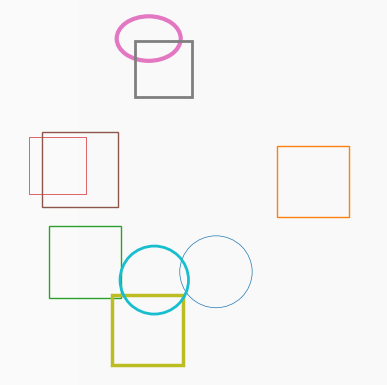[{"shape": "circle", "thickness": 0.5, "radius": 0.47, "center": [0.557, 0.294]}, {"shape": "square", "thickness": 1, "radius": 0.46, "center": [0.807, 0.529]}, {"shape": "square", "thickness": 1, "radius": 0.47, "center": [0.219, 0.319]}, {"shape": "square", "thickness": 0.5, "radius": 0.37, "center": [0.149, 0.57]}, {"shape": "square", "thickness": 1, "radius": 0.49, "center": [0.207, 0.56]}, {"shape": "oval", "thickness": 3, "radius": 0.41, "center": [0.384, 0.9]}, {"shape": "square", "thickness": 2, "radius": 0.37, "center": [0.422, 0.821]}, {"shape": "square", "thickness": 2.5, "radius": 0.46, "center": [0.38, 0.143]}, {"shape": "circle", "thickness": 2, "radius": 0.44, "center": [0.398, 0.273]}]